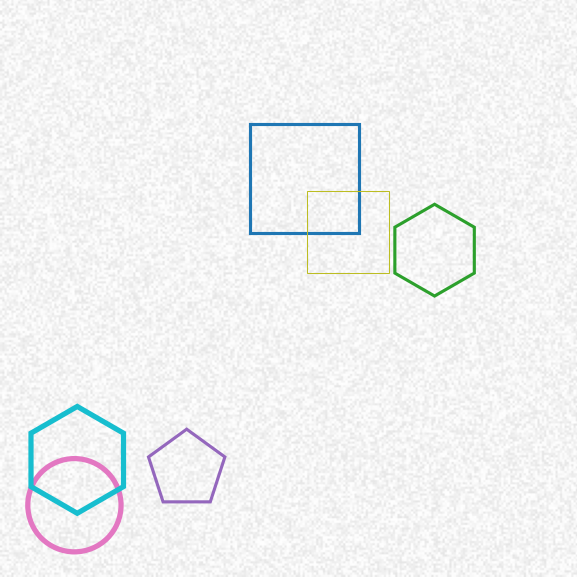[{"shape": "square", "thickness": 1.5, "radius": 0.47, "center": [0.528, 0.69]}, {"shape": "hexagon", "thickness": 1.5, "radius": 0.4, "center": [0.753, 0.566]}, {"shape": "pentagon", "thickness": 1.5, "radius": 0.35, "center": [0.323, 0.186]}, {"shape": "circle", "thickness": 2.5, "radius": 0.4, "center": [0.129, 0.124]}, {"shape": "square", "thickness": 0.5, "radius": 0.35, "center": [0.603, 0.598]}, {"shape": "hexagon", "thickness": 2.5, "radius": 0.46, "center": [0.134, 0.203]}]